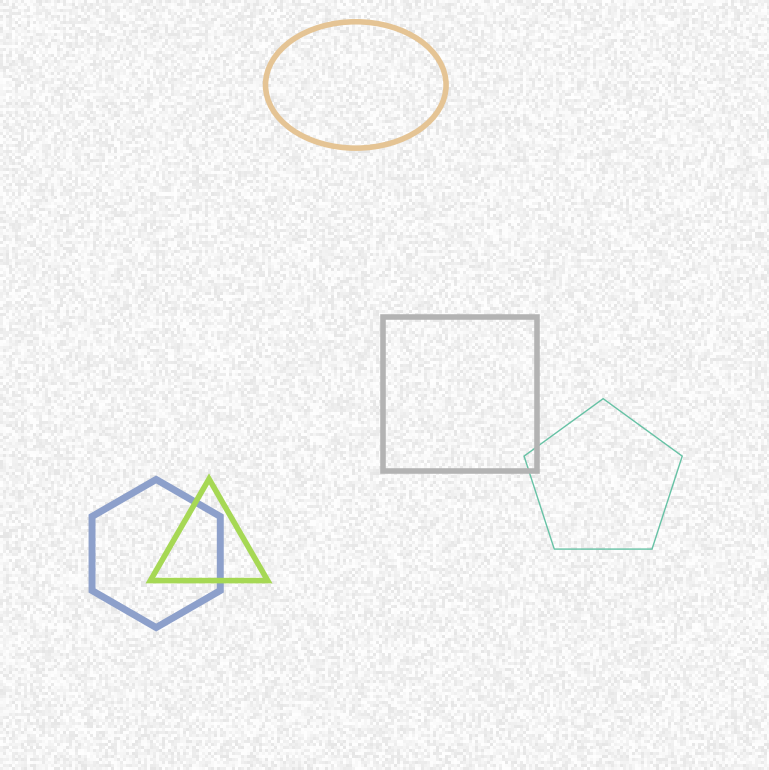[{"shape": "pentagon", "thickness": 0.5, "radius": 0.54, "center": [0.783, 0.374]}, {"shape": "hexagon", "thickness": 2.5, "radius": 0.48, "center": [0.203, 0.281]}, {"shape": "triangle", "thickness": 2, "radius": 0.44, "center": [0.271, 0.29]}, {"shape": "oval", "thickness": 2, "radius": 0.59, "center": [0.462, 0.89]}, {"shape": "square", "thickness": 2, "radius": 0.5, "center": [0.598, 0.488]}]